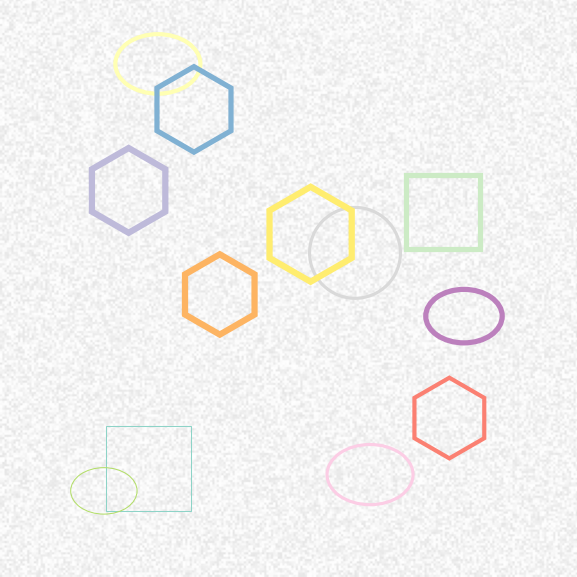[{"shape": "square", "thickness": 0.5, "radius": 0.37, "center": [0.257, 0.188]}, {"shape": "oval", "thickness": 2, "radius": 0.37, "center": [0.273, 0.888]}, {"shape": "hexagon", "thickness": 3, "radius": 0.37, "center": [0.223, 0.669]}, {"shape": "hexagon", "thickness": 2, "radius": 0.35, "center": [0.778, 0.275]}, {"shape": "hexagon", "thickness": 2.5, "radius": 0.37, "center": [0.336, 0.81]}, {"shape": "hexagon", "thickness": 3, "radius": 0.35, "center": [0.381, 0.489]}, {"shape": "oval", "thickness": 0.5, "radius": 0.29, "center": [0.18, 0.149]}, {"shape": "oval", "thickness": 1.5, "radius": 0.37, "center": [0.641, 0.177]}, {"shape": "circle", "thickness": 1.5, "radius": 0.39, "center": [0.615, 0.561]}, {"shape": "oval", "thickness": 2.5, "radius": 0.33, "center": [0.803, 0.452]}, {"shape": "square", "thickness": 2.5, "radius": 0.32, "center": [0.767, 0.632]}, {"shape": "hexagon", "thickness": 3, "radius": 0.41, "center": [0.538, 0.593]}]